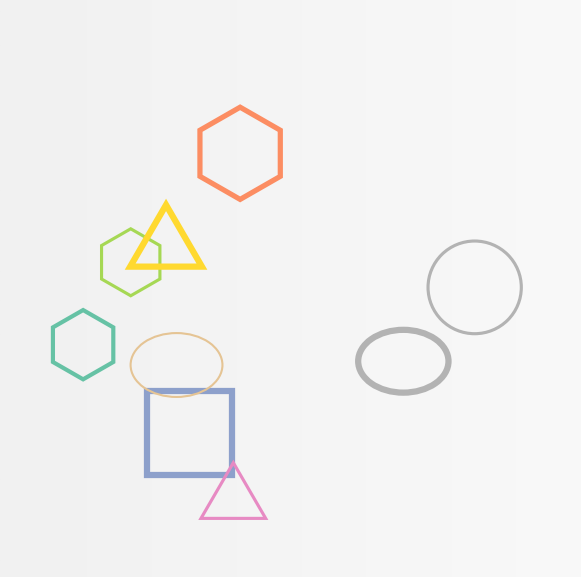[{"shape": "hexagon", "thickness": 2, "radius": 0.3, "center": [0.143, 0.402]}, {"shape": "hexagon", "thickness": 2.5, "radius": 0.4, "center": [0.413, 0.734]}, {"shape": "square", "thickness": 3, "radius": 0.36, "center": [0.326, 0.249]}, {"shape": "triangle", "thickness": 1.5, "radius": 0.32, "center": [0.401, 0.134]}, {"shape": "hexagon", "thickness": 1.5, "radius": 0.29, "center": [0.225, 0.545]}, {"shape": "triangle", "thickness": 3, "radius": 0.36, "center": [0.286, 0.573]}, {"shape": "oval", "thickness": 1, "radius": 0.4, "center": [0.304, 0.367]}, {"shape": "oval", "thickness": 3, "radius": 0.39, "center": [0.694, 0.374]}, {"shape": "circle", "thickness": 1.5, "radius": 0.4, "center": [0.817, 0.502]}]